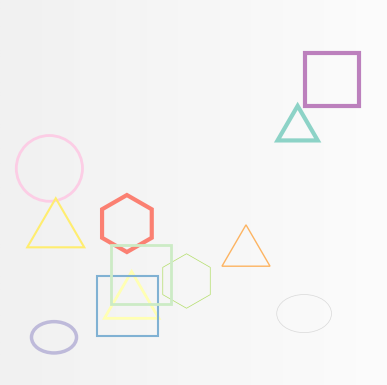[{"shape": "triangle", "thickness": 3, "radius": 0.3, "center": [0.768, 0.665]}, {"shape": "triangle", "thickness": 2, "radius": 0.41, "center": [0.34, 0.214]}, {"shape": "oval", "thickness": 2.5, "radius": 0.29, "center": [0.139, 0.124]}, {"shape": "hexagon", "thickness": 3, "radius": 0.37, "center": [0.327, 0.419]}, {"shape": "square", "thickness": 1.5, "radius": 0.39, "center": [0.329, 0.204]}, {"shape": "triangle", "thickness": 1, "radius": 0.36, "center": [0.635, 0.344]}, {"shape": "hexagon", "thickness": 0.5, "radius": 0.35, "center": [0.481, 0.27]}, {"shape": "circle", "thickness": 2, "radius": 0.43, "center": [0.127, 0.563]}, {"shape": "oval", "thickness": 0.5, "radius": 0.35, "center": [0.785, 0.186]}, {"shape": "square", "thickness": 3, "radius": 0.34, "center": [0.857, 0.793]}, {"shape": "square", "thickness": 2, "radius": 0.38, "center": [0.363, 0.287]}, {"shape": "triangle", "thickness": 1.5, "radius": 0.42, "center": [0.144, 0.4]}]